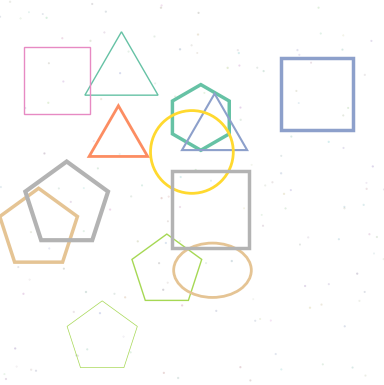[{"shape": "triangle", "thickness": 1, "radius": 0.55, "center": [0.316, 0.808]}, {"shape": "hexagon", "thickness": 2.5, "radius": 0.43, "center": [0.522, 0.695]}, {"shape": "triangle", "thickness": 2, "radius": 0.44, "center": [0.308, 0.638]}, {"shape": "square", "thickness": 2.5, "radius": 0.47, "center": [0.824, 0.756]}, {"shape": "triangle", "thickness": 1.5, "radius": 0.49, "center": [0.557, 0.659]}, {"shape": "square", "thickness": 1, "radius": 0.43, "center": [0.147, 0.792]}, {"shape": "pentagon", "thickness": 0.5, "radius": 0.48, "center": [0.265, 0.123]}, {"shape": "pentagon", "thickness": 1, "radius": 0.48, "center": [0.433, 0.297]}, {"shape": "circle", "thickness": 2, "radius": 0.54, "center": [0.498, 0.605]}, {"shape": "pentagon", "thickness": 2.5, "radius": 0.53, "center": [0.1, 0.405]}, {"shape": "oval", "thickness": 2, "radius": 0.5, "center": [0.552, 0.298]}, {"shape": "square", "thickness": 2.5, "radius": 0.5, "center": [0.546, 0.455]}, {"shape": "pentagon", "thickness": 3, "radius": 0.56, "center": [0.173, 0.468]}]